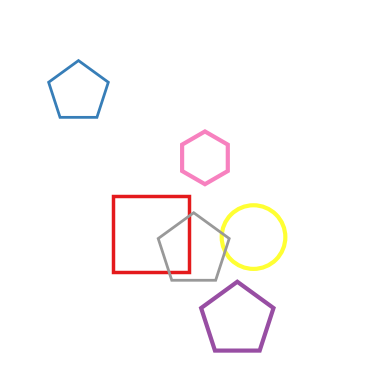[{"shape": "square", "thickness": 2.5, "radius": 0.49, "center": [0.392, 0.393]}, {"shape": "pentagon", "thickness": 2, "radius": 0.41, "center": [0.204, 0.761]}, {"shape": "pentagon", "thickness": 3, "radius": 0.49, "center": [0.616, 0.169]}, {"shape": "circle", "thickness": 3, "radius": 0.41, "center": [0.658, 0.384]}, {"shape": "hexagon", "thickness": 3, "radius": 0.34, "center": [0.532, 0.59]}, {"shape": "pentagon", "thickness": 2, "radius": 0.48, "center": [0.503, 0.35]}]